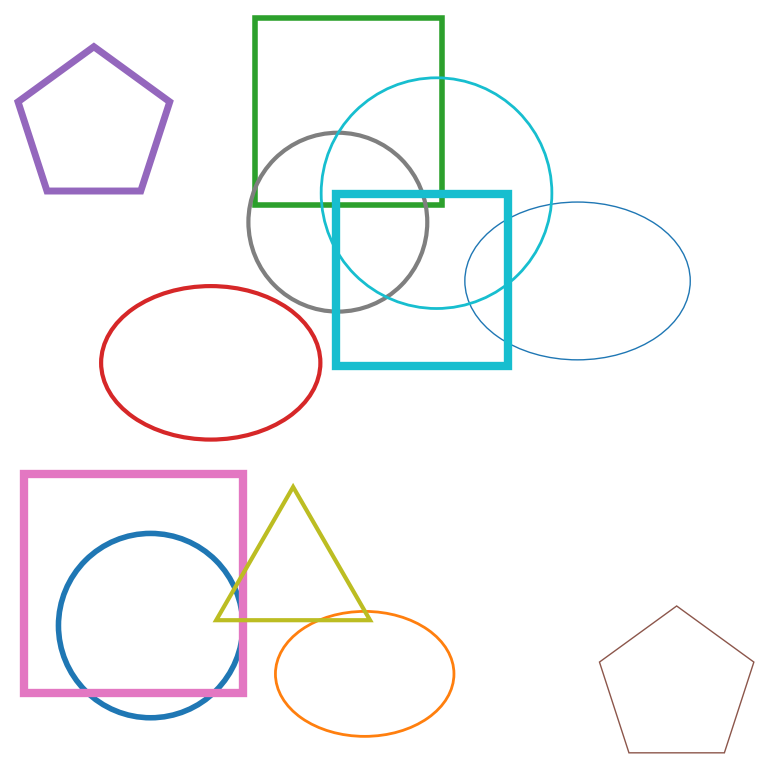[{"shape": "oval", "thickness": 0.5, "radius": 0.73, "center": [0.75, 0.635]}, {"shape": "circle", "thickness": 2, "radius": 0.6, "center": [0.196, 0.188]}, {"shape": "oval", "thickness": 1, "radius": 0.58, "center": [0.474, 0.125]}, {"shape": "square", "thickness": 2, "radius": 0.61, "center": [0.453, 0.855]}, {"shape": "oval", "thickness": 1.5, "radius": 0.71, "center": [0.274, 0.529]}, {"shape": "pentagon", "thickness": 2.5, "radius": 0.52, "center": [0.122, 0.836]}, {"shape": "pentagon", "thickness": 0.5, "radius": 0.53, "center": [0.879, 0.108]}, {"shape": "square", "thickness": 3, "radius": 0.71, "center": [0.173, 0.242]}, {"shape": "circle", "thickness": 1.5, "radius": 0.58, "center": [0.439, 0.711]}, {"shape": "triangle", "thickness": 1.5, "radius": 0.58, "center": [0.381, 0.252]}, {"shape": "square", "thickness": 3, "radius": 0.56, "center": [0.548, 0.636]}, {"shape": "circle", "thickness": 1, "radius": 0.75, "center": [0.567, 0.749]}]